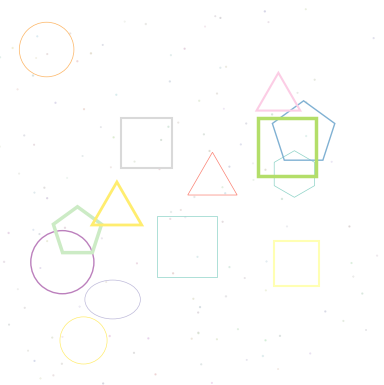[{"shape": "hexagon", "thickness": 0.5, "radius": 0.3, "center": [0.765, 0.548]}, {"shape": "square", "thickness": 0.5, "radius": 0.39, "center": [0.485, 0.36]}, {"shape": "square", "thickness": 1.5, "radius": 0.29, "center": [0.769, 0.315]}, {"shape": "oval", "thickness": 0.5, "radius": 0.36, "center": [0.293, 0.222]}, {"shape": "triangle", "thickness": 0.5, "radius": 0.37, "center": [0.552, 0.53]}, {"shape": "pentagon", "thickness": 1, "radius": 0.43, "center": [0.789, 0.653]}, {"shape": "circle", "thickness": 0.5, "radius": 0.35, "center": [0.121, 0.871]}, {"shape": "square", "thickness": 2.5, "radius": 0.38, "center": [0.744, 0.617]}, {"shape": "triangle", "thickness": 1.5, "radius": 0.33, "center": [0.723, 0.745]}, {"shape": "square", "thickness": 1.5, "radius": 0.33, "center": [0.38, 0.629]}, {"shape": "circle", "thickness": 1, "radius": 0.41, "center": [0.162, 0.319]}, {"shape": "pentagon", "thickness": 2.5, "radius": 0.33, "center": [0.201, 0.397]}, {"shape": "circle", "thickness": 0.5, "radius": 0.31, "center": [0.217, 0.116]}, {"shape": "triangle", "thickness": 2, "radius": 0.37, "center": [0.304, 0.453]}]